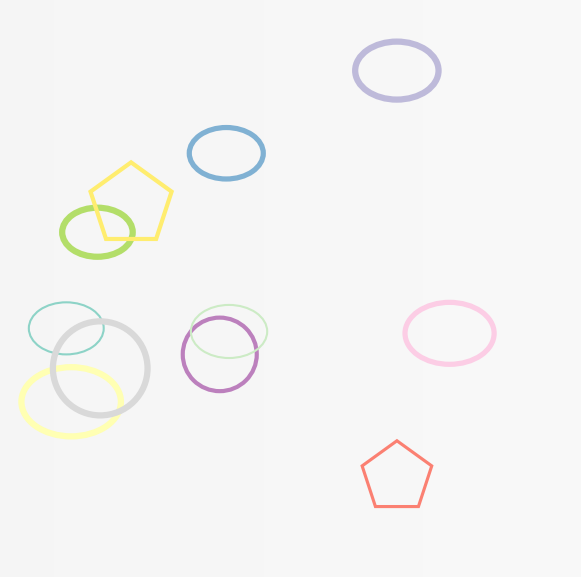[{"shape": "oval", "thickness": 1, "radius": 0.32, "center": [0.114, 0.431]}, {"shape": "oval", "thickness": 3, "radius": 0.43, "center": [0.122, 0.303]}, {"shape": "oval", "thickness": 3, "radius": 0.36, "center": [0.683, 0.877]}, {"shape": "pentagon", "thickness": 1.5, "radius": 0.31, "center": [0.683, 0.173]}, {"shape": "oval", "thickness": 2.5, "radius": 0.32, "center": [0.389, 0.734]}, {"shape": "oval", "thickness": 3, "radius": 0.3, "center": [0.168, 0.597]}, {"shape": "oval", "thickness": 2.5, "radius": 0.38, "center": [0.773, 0.422]}, {"shape": "circle", "thickness": 3, "radius": 0.41, "center": [0.172, 0.361]}, {"shape": "circle", "thickness": 2, "radius": 0.32, "center": [0.378, 0.385]}, {"shape": "oval", "thickness": 1, "radius": 0.33, "center": [0.394, 0.425]}, {"shape": "pentagon", "thickness": 2, "radius": 0.37, "center": [0.225, 0.645]}]